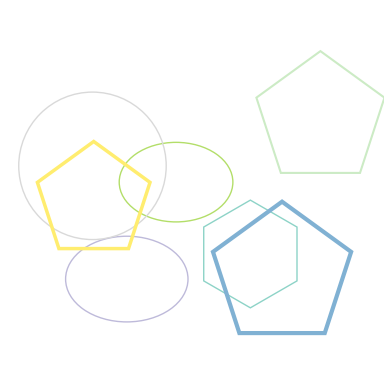[{"shape": "hexagon", "thickness": 1, "radius": 0.7, "center": [0.65, 0.34]}, {"shape": "oval", "thickness": 1, "radius": 0.79, "center": [0.329, 0.275]}, {"shape": "pentagon", "thickness": 3, "radius": 0.94, "center": [0.733, 0.287]}, {"shape": "oval", "thickness": 1, "radius": 0.74, "center": [0.457, 0.527]}, {"shape": "circle", "thickness": 1, "radius": 0.96, "center": [0.24, 0.569]}, {"shape": "pentagon", "thickness": 1.5, "radius": 0.87, "center": [0.832, 0.692]}, {"shape": "pentagon", "thickness": 2.5, "radius": 0.77, "center": [0.243, 0.479]}]